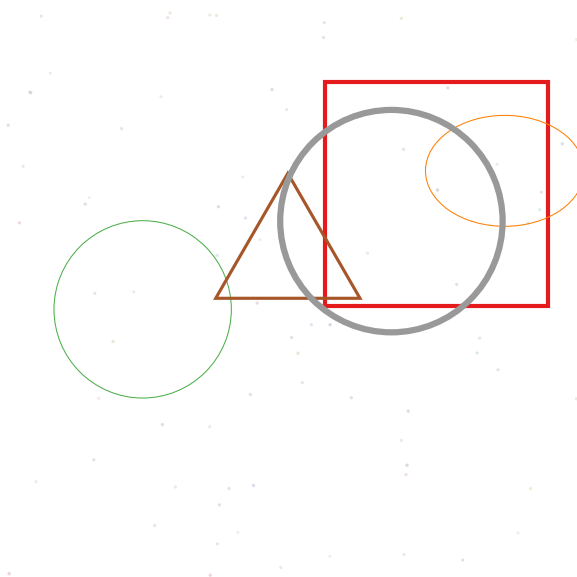[{"shape": "square", "thickness": 2, "radius": 0.97, "center": [0.756, 0.663]}, {"shape": "circle", "thickness": 0.5, "radius": 0.77, "center": [0.247, 0.463]}, {"shape": "oval", "thickness": 0.5, "radius": 0.69, "center": [0.874, 0.703]}, {"shape": "triangle", "thickness": 1.5, "radius": 0.72, "center": [0.498, 0.555]}, {"shape": "circle", "thickness": 3, "radius": 0.96, "center": [0.678, 0.616]}]